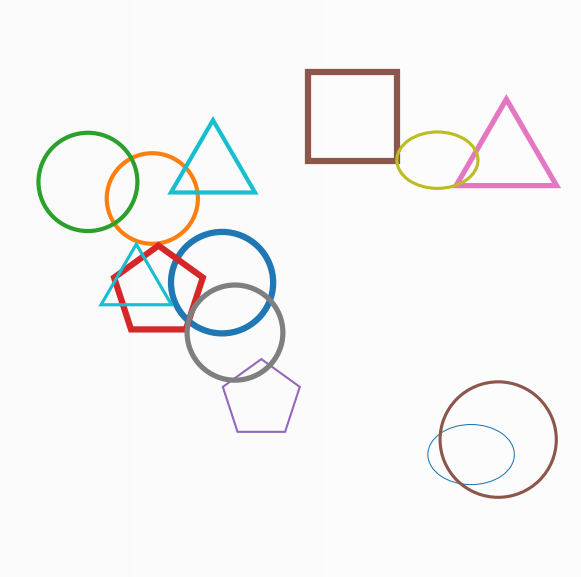[{"shape": "circle", "thickness": 3, "radius": 0.44, "center": [0.382, 0.51]}, {"shape": "oval", "thickness": 0.5, "radius": 0.37, "center": [0.81, 0.212]}, {"shape": "circle", "thickness": 2, "radius": 0.39, "center": [0.262, 0.655]}, {"shape": "circle", "thickness": 2, "radius": 0.43, "center": [0.151, 0.684]}, {"shape": "pentagon", "thickness": 3, "radius": 0.4, "center": [0.273, 0.494]}, {"shape": "pentagon", "thickness": 1, "radius": 0.35, "center": [0.45, 0.308]}, {"shape": "square", "thickness": 3, "radius": 0.38, "center": [0.607, 0.797]}, {"shape": "circle", "thickness": 1.5, "radius": 0.5, "center": [0.857, 0.238]}, {"shape": "triangle", "thickness": 2.5, "radius": 0.5, "center": [0.871, 0.728]}, {"shape": "circle", "thickness": 2.5, "radius": 0.41, "center": [0.404, 0.423]}, {"shape": "oval", "thickness": 1.5, "radius": 0.35, "center": [0.753, 0.722]}, {"shape": "triangle", "thickness": 2, "radius": 0.42, "center": [0.366, 0.708]}, {"shape": "triangle", "thickness": 1.5, "radius": 0.35, "center": [0.234, 0.506]}]